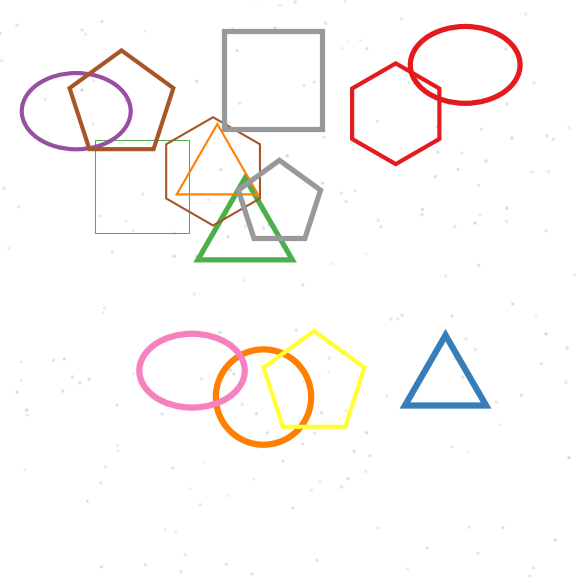[{"shape": "oval", "thickness": 2.5, "radius": 0.48, "center": [0.806, 0.887]}, {"shape": "hexagon", "thickness": 2, "radius": 0.44, "center": [0.685, 0.802]}, {"shape": "triangle", "thickness": 3, "radius": 0.41, "center": [0.771, 0.338]}, {"shape": "square", "thickness": 0.5, "radius": 0.4, "center": [0.246, 0.676]}, {"shape": "triangle", "thickness": 2.5, "radius": 0.47, "center": [0.424, 0.596]}, {"shape": "oval", "thickness": 2, "radius": 0.47, "center": [0.132, 0.807]}, {"shape": "circle", "thickness": 3, "radius": 0.41, "center": [0.456, 0.312]}, {"shape": "triangle", "thickness": 1, "radius": 0.41, "center": [0.376, 0.703]}, {"shape": "pentagon", "thickness": 2, "radius": 0.46, "center": [0.544, 0.334]}, {"shape": "pentagon", "thickness": 2, "radius": 0.47, "center": [0.21, 0.817]}, {"shape": "hexagon", "thickness": 1, "radius": 0.47, "center": [0.369, 0.702]}, {"shape": "oval", "thickness": 3, "radius": 0.46, "center": [0.333, 0.357]}, {"shape": "square", "thickness": 2.5, "radius": 0.42, "center": [0.473, 0.861]}, {"shape": "pentagon", "thickness": 2.5, "radius": 0.37, "center": [0.484, 0.647]}]